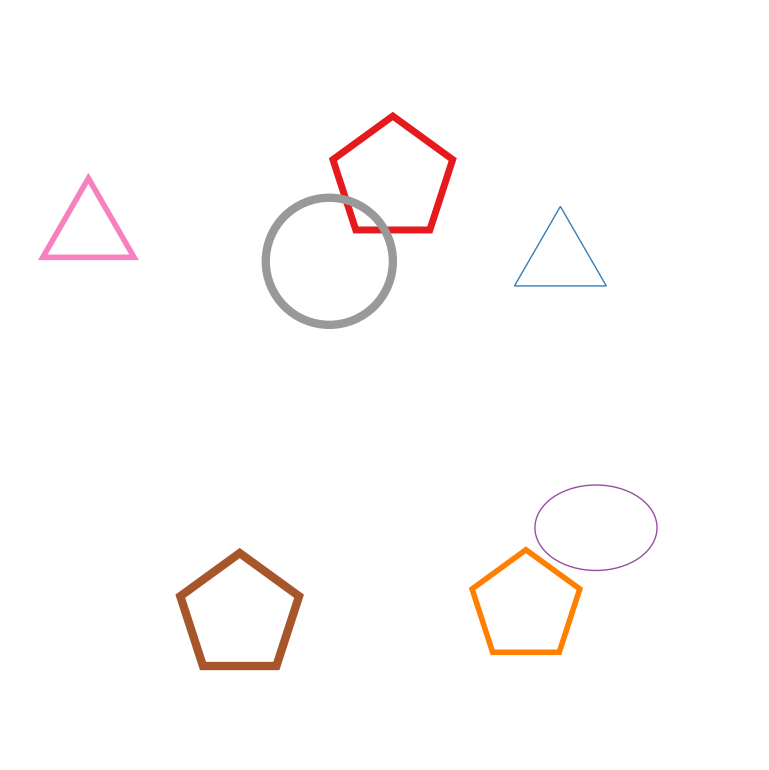[{"shape": "pentagon", "thickness": 2.5, "radius": 0.41, "center": [0.51, 0.768]}, {"shape": "triangle", "thickness": 0.5, "radius": 0.34, "center": [0.728, 0.663]}, {"shape": "oval", "thickness": 0.5, "radius": 0.4, "center": [0.774, 0.315]}, {"shape": "pentagon", "thickness": 2, "radius": 0.37, "center": [0.683, 0.212]}, {"shape": "pentagon", "thickness": 3, "radius": 0.41, "center": [0.311, 0.201]}, {"shape": "triangle", "thickness": 2, "radius": 0.34, "center": [0.115, 0.7]}, {"shape": "circle", "thickness": 3, "radius": 0.41, "center": [0.428, 0.661]}]